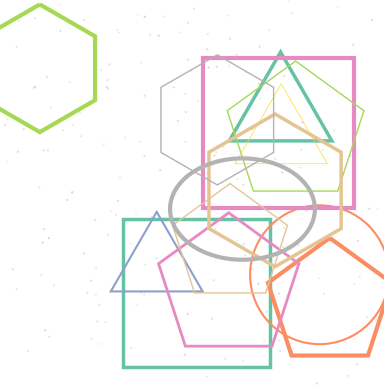[{"shape": "triangle", "thickness": 2.5, "radius": 0.77, "center": [0.729, 0.711]}, {"shape": "square", "thickness": 2.5, "radius": 0.96, "center": [0.51, 0.239]}, {"shape": "pentagon", "thickness": 3, "radius": 0.84, "center": [0.857, 0.213]}, {"shape": "circle", "thickness": 1.5, "radius": 0.9, "center": [0.83, 0.286]}, {"shape": "triangle", "thickness": 1.5, "radius": 0.69, "center": [0.407, 0.312]}, {"shape": "pentagon", "thickness": 2, "radius": 0.96, "center": [0.594, 0.256]}, {"shape": "square", "thickness": 3, "radius": 0.98, "center": [0.724, 0.655]}, {"shape": "hexagon", "thickness": 3, "radius": 0.83, "center": [0.103, 0.823]}, {"shape": "pentagon", "thickness": 1, "radius": 0.93, "center": [0.768, 0.655]}, {"shape": "triangle", "thickness": 0.5, "radius": 0.69, "center": [0.731, 0.644]}, {"shape": "pentagon", "thickness": 1, "radius": 0.78, "center": [0.598, 0.366]}, {"shape": "hexagon", "thickness": 2.5, "radius": 0.99, "center": [0.714, 0.505]}, {"shape": "oval", "thickness": 3, "radius": 0.94, "center": [0.63, 0.457]}, {"shape": "hexagon", "thickness": 1, "radius": 0.84, "center": [0.564, 0.689]}]